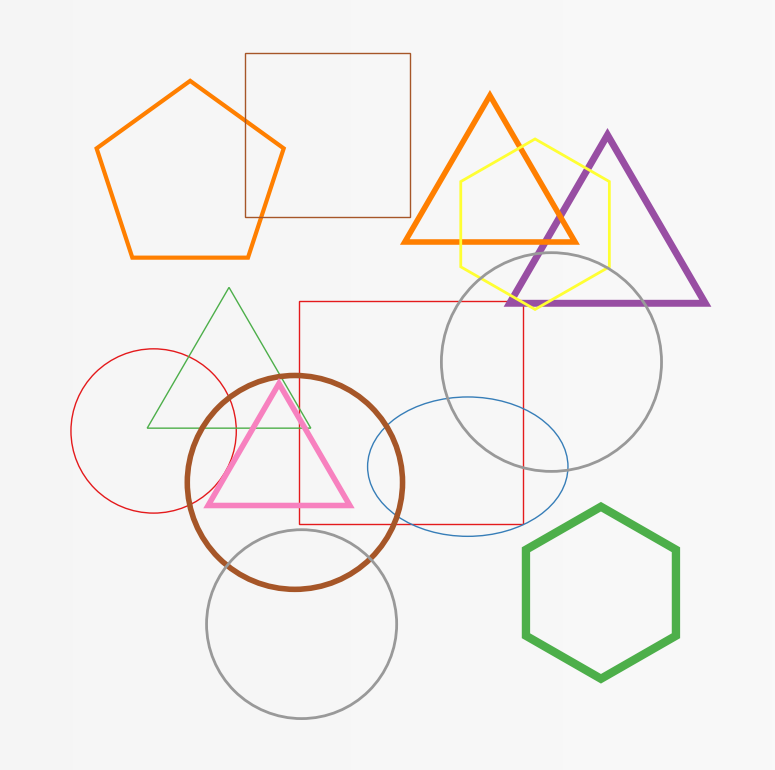[{"shape": "circle", "thickness": 0.5, "radius": 0.53, "center": [0.198, 0.44]}, {"shape": "square", "thickness": 0.5, "radius": 0.72, "center": [0.53, 0.464]}, {"shape": "oval", "thickness": 0.5, "radius": 0.65, "center": [0.604, 0.394]}, {"shape": "hexagon", "thickness": 3, "radius": 0.56, "center": [0.775, 0.23]}, {"shape": "triangle", "thickness": 0.5, "radius": 0.61, "center": [0.295, 0.505]}, {"shape": "triangle", "thickness": 2.5, "radius": 0.73, "center": [0.784, 0.679]}, {"shape": "triangle", "thickness": 2, "radius": 0.63, "center": [0.632, 0.749]}, {"shape": "pentagon", "thickness": 1.5, "radius": 0.63, "center": [0.245, 0.768]}, {"shape": "hexagon", "thickness": 1, "radius": 0.55, "center": [0.69, 0.709]}, {"shape": "square", "thickness": 0.5, "radius": 0.53, "center": [0.422, 0.824]}, {"shape": "circle", "thickness": 2, "radius": 0.69, "center": [0.381, 0.373]}, {"shape": "triangle", "thickness": 2, "radius": 0.53, "center": [0.36, 0.396]}, {"shape": "circle", "thickness": 1, "radius": 0.61, "center": [0.389, 0.189]}, {"shape": "circle", "thickness": 1, "radius": 0.71, "center": [0.712, 0.53]}]